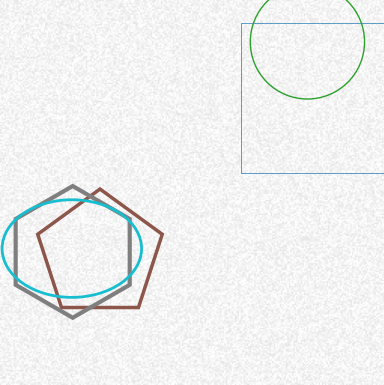[{"shape": "square", "thickness": 0.5, "radius": 0.97, "center": [0.82, 0.745]}, {"shape": "circle", "thickness": 1, "radius": 0.74, "center": [0.798, 0.891]}, {"shape": "pentagon", "thickness": 2.5, "radius": 0.85, "center": [0.26, 0.339]}, {"shape": "hexagon", "thickness": 3, "radius": 0.86, "center": [0.189, 0.346]}, {"shape": "oval", "thickness": 2, "radius": 0.91, "center": [0.187, 0.354]}]